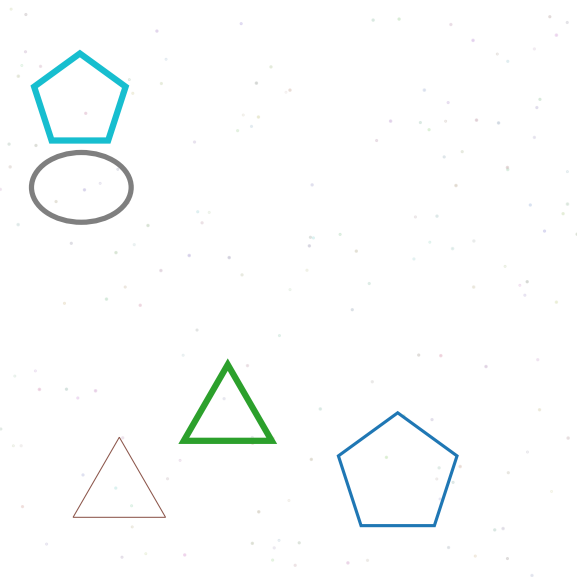[{"shape": "pentagon", "thickness": 1.5, "radius": 0.54, "center": [0.689, 0.176]}, {"shape": "triangle", "thickness": 3, "radius": 0.44, "center": [0.394, 0.28]}, {"shape": "triangle", "thickness": 0.5, "radius": 0.46, "center": [0.207, 0.15]}, {"shape": "oval", "thickness": 2.5, "radius": 0.43, "center": [0.141, 0.675]}, {"shape": "pentagon", "thickness": 3, "radius": 0.42, "center": [0.138, 0.823]}]